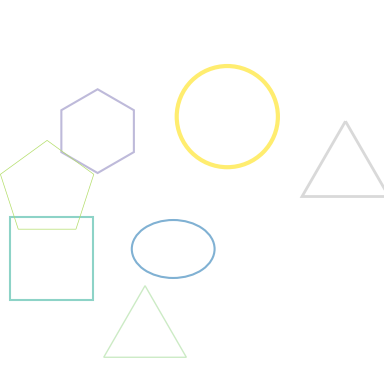[{"shape": "square", "thickness": 1.5, "radius": 0.53, "center": [0.134, 0.329]}, {"shape": "hexagon", "thickness": 1.5, "radius": 0.54, "center": [0.254, 0.659]}, {"shape": "oval", "thickness": 1.5, "radius": 0.54, "center": [0.45, 0.353]}, {"shape": "pentagon", "thickness": 0.5, "radius": 0.64, "center": [0.122, 0.508]}, {"shape": "triangle", "thickness": 2, "radius": 0.65, "center": [0.897, 0.555]}, {"shape": "triangle", "thickness": 1, "radius": 0.62, "center": [0.377, 0.134]}, {"shape": "circle", "thickness": 3, "radius": 0.66, "center": [0.59, 0.697]}]